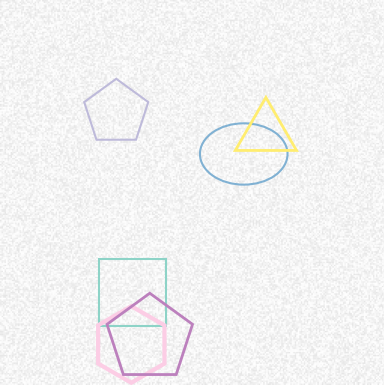[{"shape": "square", "thickness": 1.5, "radius": 0.44, "center": [0.344, 0.24]}, {"shape": "pentagon", "thickness": 1.5, "radius": 0.44, "center": [0.302, 0.708]}, {"shape": "oval", "thickness": 1.5, "radius": 0.57, "center": [0.633, 0.6]}, {"shape": "hexagon", "thickness": 3, "radius": 0.5, "center": [0.341, 0.105]}, {"shape": "pentagon", "thickness": 2, "radius": 0.58, "center": [0.389, 0.122]}, {"shape": "triangle", "thickness": 2, "radius": 0.46, "center": [0.691, 0.655]}]